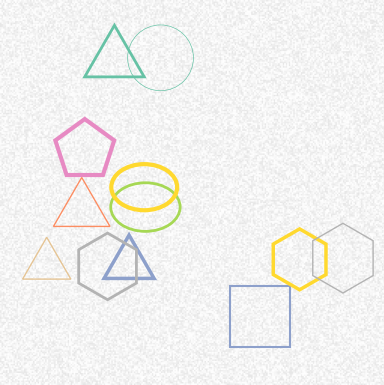[{"shape": "circle", "thickness": 0.5, "radius": 0.43, "center": [0.417, 0.85]}, {"shape": "triangle", "thickness": 2, "radius": 0.45, "center": [0.297, 0.845]}, {"shape": "triangle", "thickness": 1, "radius": 0.42, "center": [0.212, 0.454]}, {"shape": "square", "thickness": 1.5, "radius": 0.39, "center": [0.676, 0.178]}, {"shape": "triangle", "thickness": 2.5, "radius": 0.38, "center": [0.335, 0.314]}, {"shape": "pentagon", "thickness": 3, "radius": 0.4, "center": [0.22, 0.61]}, {"shape": "oval", "thickness": 2, "radius": 0.45, "center": [0.378, 0.462]}, {"shape": "oval", "thickness": 3, "radius": 0.43, "center": [0.375, 0.514]}, {"shape": "hexagon", "thickness": 2.5, "radius": 0.4, "center": [0.778, 0.326]}, {"shape": "triangle", "thickness": 1, "radius": 0.36, "center": [0.121, 0.311]}, {"shape": "hexagon", "thickness": 2, "radius": 0.43, "center": [0.279, 0.308]}, {"shape": "hexagon", "thickness": 1, "radius": 0.45, "center": [0.891, 0.329]}]